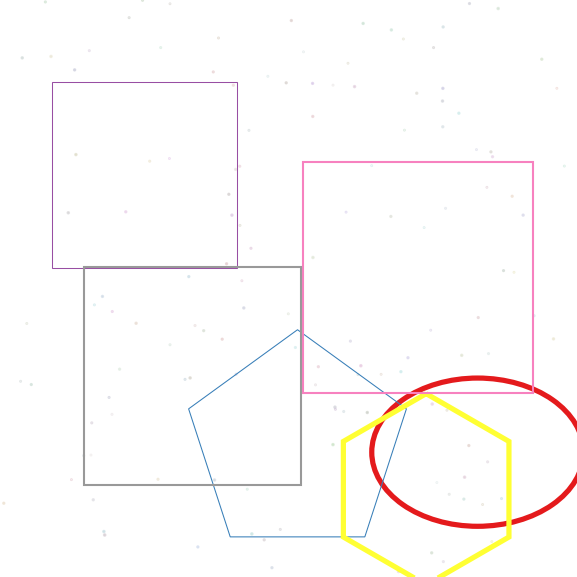[{"shape": "oval", "thickness": 2.5, "radius": 0.92, "center": [0.827, 0.216]}, {"shape": "pentagon", "thickness": 0.5, "radius": 0.99, "center": [0.515, 0.23]}, {"shape": "square", "thickness": 0.5, "radius": 0.8, "center": [0.25, 0.696]}, {"shape": "hexagon", "thickness": 2.5, "radius": 0.83, "center": [0.738, 0.152]}, {"shape": "square", "thickness": 1, "radius": 1.0, "center": [0.724, 0.519]}, {"shape": "square", "thickness": 1, "radius": 0.94, "center": [0.333, 0.348]}]